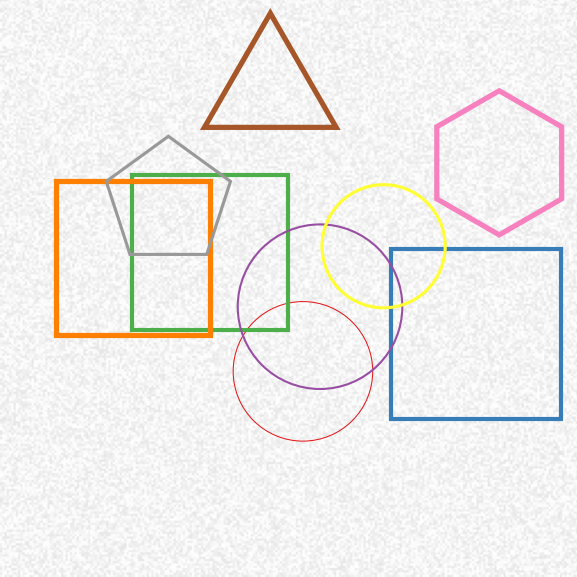[{"shape": "circle", "thickness": 0.5, "radius": 0.6, "center": [0.525, 0.356]}, {"shape": "square", "thickness": 2, "radius": 0.74, "center": [0.824, 0.421]}, {"shape": "square", "thickness": 2, "radius": 0.67, "center": [0.364, 0.562]}, {"shape": "circle", "thickness": 1, "radius": 0.71, "center": [0.554, 0.468]}, {"shape": "square", "thickness": 2.5, "radius": 0.67, "center": [0.23, 0.552]}, {"shape": "circle", "thickness": 1.5, "radius": 0.53, "center": [0.664, 0.573]}, {"shape": "triangle", "thickness": 2.5, "radius": 0.66, "center": [0.468, 0.844]}, {"shape": "hexagon", "thickness": 2.5, "radius": 0.62, "center": [0.864, 0.717]}, {"shape": "pentagon", "thickness": 1.5, "radius": 0.57, "center": [0.292, 0.65]}]